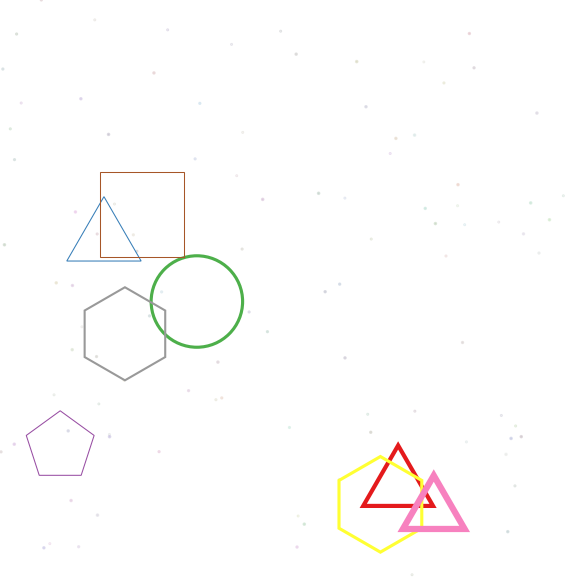[{"shape": "triangle", "thickness": 2, "radius": 0.35, "center": [0.689, 0.158]}, {"shape": "triangle", "thickness": 0.5, "radius": 0.37, "center": [0.18, 0.584]}, {"shape": "circle", "thickness": 1.5, "radius": 0.4, "center": [0.341, 0.477]}, {"shape": "pentagon", "thickness": 0.5, "radius": 0.31, "center": [0.104, 0.226]}, {"shape": "hexagon", "thickness": 1.5, "radius": 0.41, "center": [0.659, 0.126]}, {"shape": "square", "thickness": 0.5, "radius": 0.37, "center": [0.246, 0.628]}, {"shape": "triangle", "thickness": 3, "radius": 0.31, "center": [0.751, 0.114]}, {"shape": "hexagon", "thickness": 1, "radius": 0.4, "center": [0.216, 0.421]}]